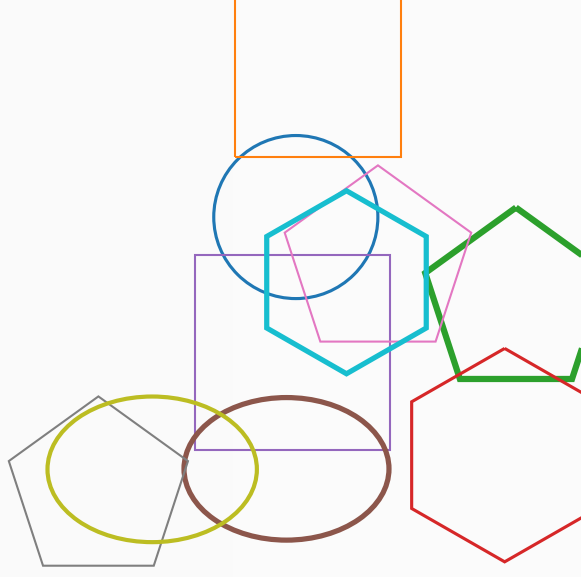[{"shape": "circle", "thickness": 1.5, "radius": 0.71, "center": [0.509, 0.623]}, {"shape": "square", "thickness": 1, "radius": 0.72, "center": [0.547, 0.87]}, {"shape": "pentagon", "thickness": 3, "radius": 0.82, "center": [0.888, 0.476]}, {"shape": "hexagon", "thickness": 1.5, "radius": 0.92, "center": [0.868, 0.211]}, {"shape": "square", "thickness": 1, "radius": 0.84, "center": [0.503, 0.389]}, {"shape": "oval", "thickness": 2.5, "radius": 0.88, "center": [0.493, 0.187]}, {"shape": "pentagon", "thickness": 1, "radius": 0.84, "center": [0.65, 0.544]}, {"shape": "pentagon", "thickness": 1, "radius": 0.81, "center": [0.169, 0.151]}, {"shape": "oval", "thickness": 2, "radius": 0.9, "center": [0.262, 0.186]}, {"shape": "hexagon", "thickness": 2.5, "radius": 0.79, "center": [0.596, 0.51]}]